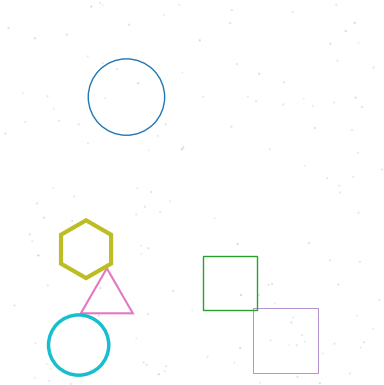[{"shape": "circle", "thickness": 1, "radius": 0.5, "center": [0.328, 0.748]}, {"shape": "square", "thickness": 1, "radius": 0.35, "center": [0.598, 0.265]}, {"shape": "square", "thickness": 0.5, "radius": 0.42, "center": [0.741, 0.116]}, {"shape": "triangle", "thickness": 1.5, "radius": 0.39, "center": [0.277, 0.225]}, {"shape": "hexagon", "thickness": 3, "radius": 0.38, "center": [0.224, 0.353]}, {"shape": "circle", "thickness": 2.5, "radius": 0.39, "center": [0.204, 0.104]}]